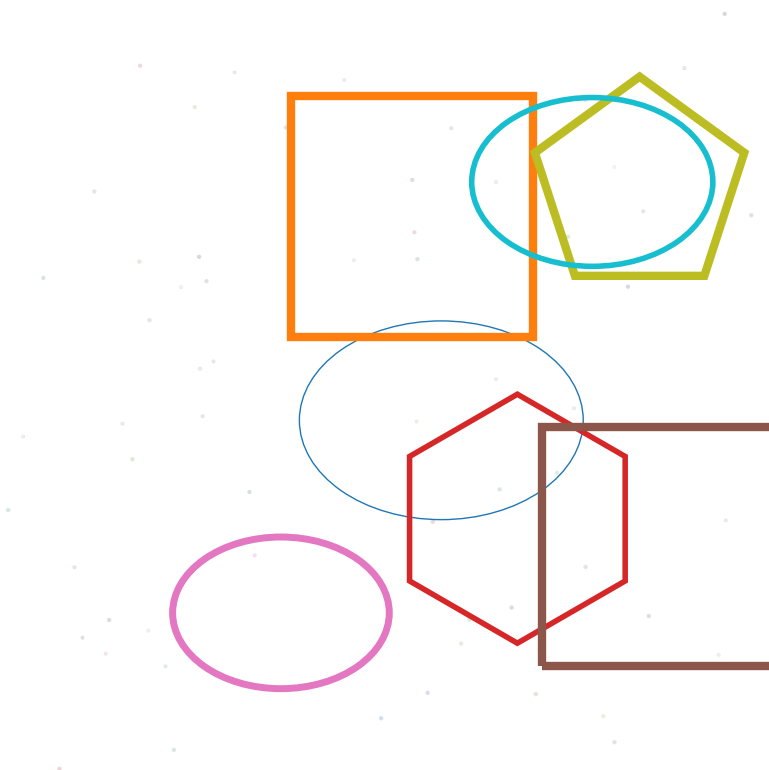[{"shape": "oval", "thickness": 0.5, "radius": 0.92, "center": [0.573, 0.454]}, {"shape": "square", "thickness": 3, "radius": 0.79, "center": [0.535, 0.719]}, {"shape": "hexagon", "thickness": 2, "radius": 0.81, "center": [0.672, 0.326]}, {"shape": "square", "thickness": 3, "radius": 0.78, "center": [0.859, 0.29]}, {"shape": "oval", "thickness": 2.5, "radius": 0.7, "center": [0.365, 0.204]}, {"shape": "pentagon", "thickness": 3, "radius": 0.71, "center": [0.831, 0.757]}, {"shape": "oval", "thickness": 2, "radius": 0.78, "center": [0.769, 0.764]}]